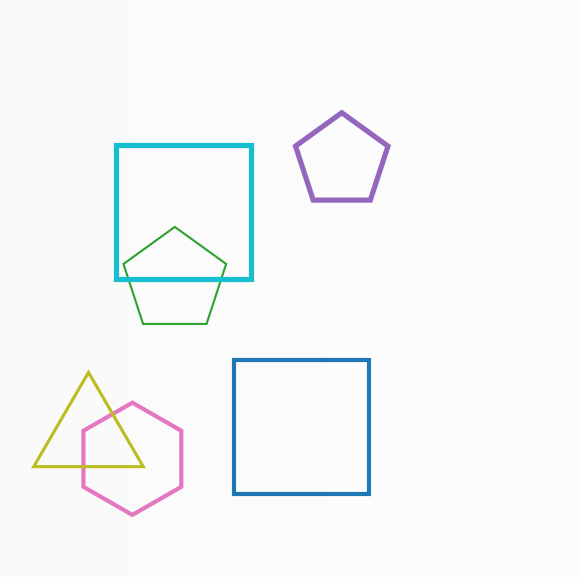[{"shape": "square", "thickness": 2, "radius": 0.58, "center": [0.519, 0.26]}, {"shape": "pentagon", "thickness": 1, "radius": 0.46, "center": [0.301, 0.513]}, {"shape": "pentagon", "thickness": 2.5, "radius": 0.42, "center": [0.588, 0.72]}, {"shape": "hexagon", "thickness": 2, "radius": 0.49, "center": [0.228, 0.205]}, {"shape": "triangle", "thickness": 1.5, "radius": 0.54, "center": [0.152, 0.245]}, {"shape": "square", "thickness": 2.5, "radius": 0.58, "center": [0.315, 0.633]}]